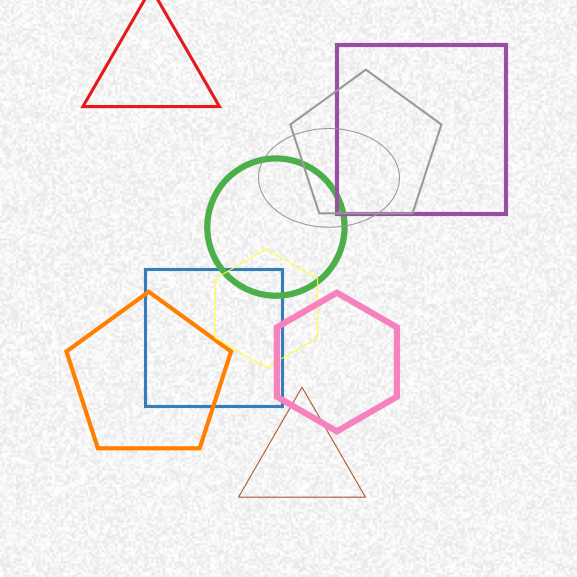[{"shape": "triangle", "thickness": 1.5, "radius": 0.68, "center": [0.262, 0.883]}, {"shape": "square", "thickness": 1.5, "radius": 0.59, "center": [0.37, 0.415]}, {"shape": "circle", "thickness": 3, "radius": 0.59, "center": [0.478, 0.606]}, {"shape": "square", "thickness": 2, "radius": 0.73, "center": [0.73, 0.775]}, {"shape": "pentagon", "thickness": 2, "radius": 0.75, "center": [0.258, 0.344]}, {"shape": "hexagon", "thickness": 0.5, "radius": 0.51, "center": [0.461, 0.465]}, {"shape": "triangle", "thickness": 0.5, "radius": 0.63, "center": [0.523, 0.202]}, {"shape": "hexagon", "thickness": 3, "radius": 0.6, "center": [0.583, 0.372]}, {"shape": "oval", "thickness": 0.5, "radius": 0.61, "center": [0.57, 0.691]}, {"shape": "pentagon", "thickness": 1, "radius": 0.69, "center": [0.634, 0.741]}]